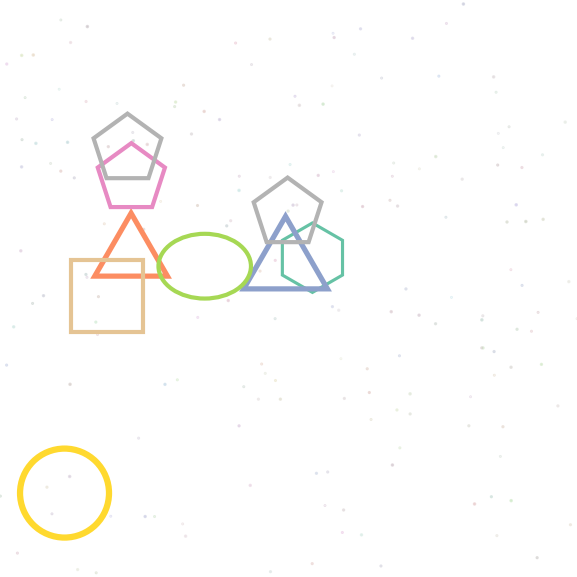[{"shape": "hexagon", "thickness": 1.5, "radius": 0.3, "center": [0.541, 0.553]}, {"shape": "triangle", "thickness": 2.5, "radius": 0.36, "center": [0.227, 0.557]}, {"shape": "triangle", "thickness": 2.5, "radius": 0.42, "center": [0.494, 0.541]}, {"shape": "pentagon", "thickness": 2, "radius": 0.31, "center": [0.227, 0.69]}, {"shape": "oval", "thickness": 2, "radius": 0.4, "center": [0.354, 0.538]}, {"shape": "circle", "thickness": 3, "radius": 0.39, "center": [0.112, 0.145]}, {"shape": "square", "thickness": 2, "radius": 0.31, "center": [0.185, 0.486]}, {"shape": "pentagon", "thickness": 2, "radius": 0.31, "center": [0.221, 0.741]}, {"shape": "pentagon", "thickness": 2, "radius": 0.31, "center": [0.498, 0.63]}]